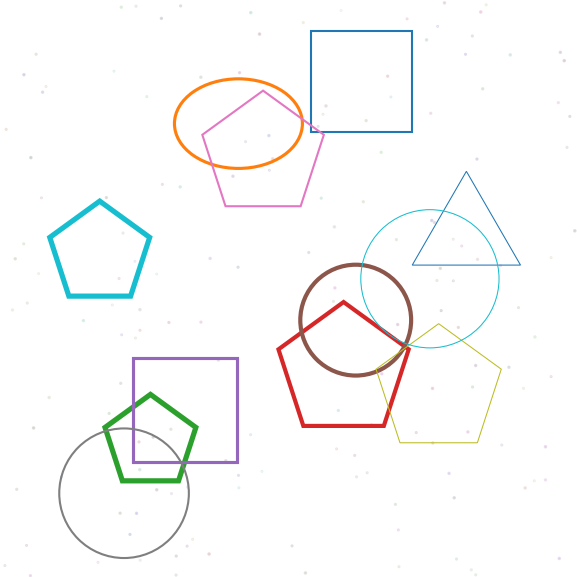[{"shape": "triangle", "thickness": 0.5, "radius": 0.54, "center": [0.808, 0.594]}, {"shape": "square", "thickness": 1, "radius": 0.44, "center": [0.626, 0.858]}, {"shape": "oval", "thickness": 1.5, "radius": 0.55, "center": [0.413, 0.785]}, {"shape": "pentagon", "thickness": 2.5, "radius": 0.41, "center": [0.261, 0.233]}, {"shape": "pentagon", "thickness": 2, "radius": 0.59, "center": [0.595, 0.358]}, {"shape": "square", "thickness": 1.5, "radius": 0.45, "center": [0.32, 0.289]}, {"shape": "circle", "thickness": 2, "radius": 0.48, "center": [0.616, 0.445]}, {"shape": "pentagon", "thickness": 1, "radius": 0.55, "center": [0.456, 0.732]}, {"shape": "circle", "thickness": 1, "radius": 0.56, "center": [0.215, 0.145]}, {"shape": "pentagon", "thickness": 0.5, "radius": 0.57, "center": [0.76, 0.325]}, {"shape": "pentagon", "thickness": 2.5, "radius": 0.45, "center": [0.173, 0.56]}, {"shape": "circle", "thickness": 0.5, "radius": 0.6, "center": [0.744, 0.516]}]